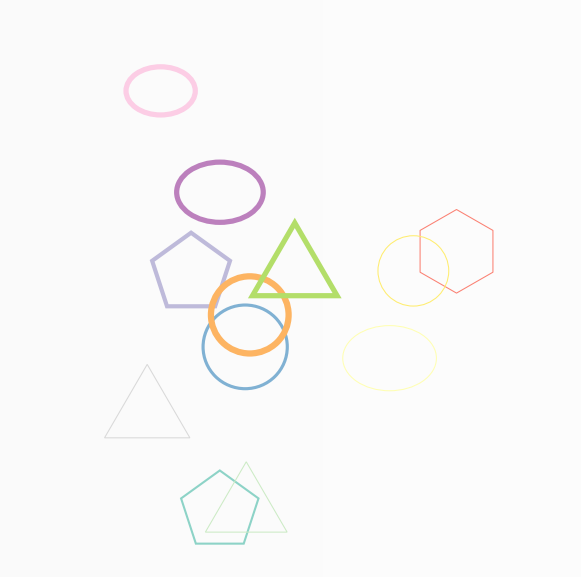[{"shape": "pentagon", "thickness": 1, "radius": 0.35, "center": [0.378, 0.114]}, {"shape": "oval", "thickness": 0.5, "radius": 0.4, "center": [0.67, 0.379]}, {"shape": "pentagon", "thickness": 2, "radius": 0.35, "center": [0.329, 0.526]}, {"shape": "hexagon", "thickness": 0.5, "radius": 0.36, "center": [0.785, 0.564]}, {"shape": "circle", "thickness": 1.5, "radius": 0.36, "center": [0.422, 0.399]}, {"shape": "circle", "thickness": 3, "radius": 0.33, "center": [0.43, 0.454]}, {"shape": "triangle", "thickness": 2.5, "radius": 0.42, "center": [0.507, 0.529]}, {"shape": "oval", "thickness": 2.5, "radius": 0.3, "center": [0.276, 0.842]}, {"shape": "triangle", "thickness": 0.5, "radius": 0.42, "center": [0.253, 0.283]}, {"shape": "oval", "thickness": 2.5, "radius": 0.37, "center": [0.378, 0.666]}, {"shape": "triangle", "thickness": 0.5, "radius": 0.41, "center": [0.424, 0.118]}, {"shape": "circle", "thickness": 0.5, "radius": 0.3, "center": [0.711, 0.53]}]